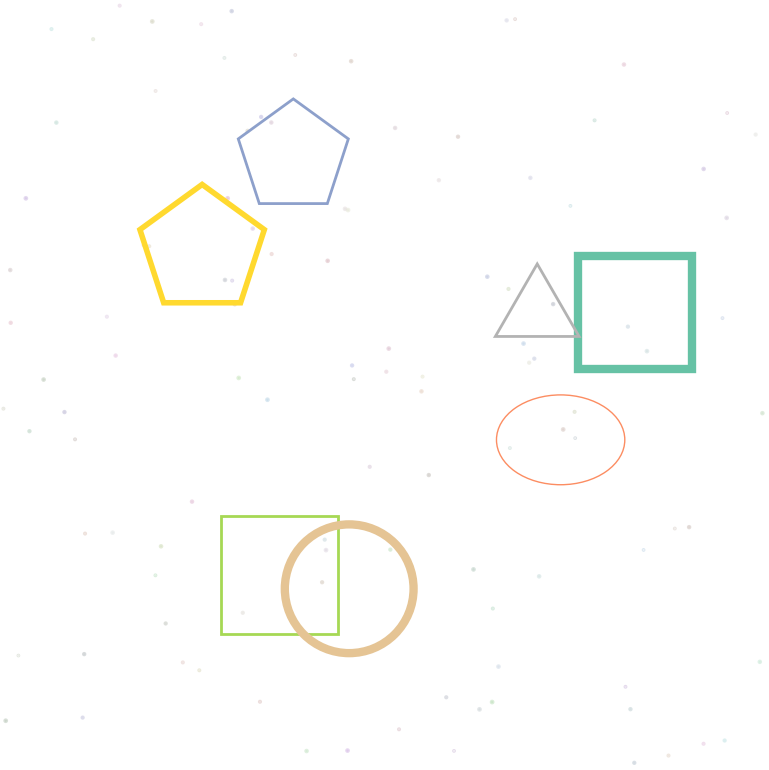[{"shape": "square", "thickness": 3, "radius": 0.37, "center": [0.825, 0.594]}, {"shape": "oval", "thickness": 0.5, "radius": 0.42, "center": [0.728, 0.429]}, {"shape": "pentagon", "thickness": 1, "radius": 0.38, "center": [0.381, 0.796]}, {"shape": "square", "thickness": 1, "radius": 0.38, "center": [0.363, 0.253]}, {"shape": "pentagon", "thickness": 2, "radius": 0.42, "center": [0.263, 0.676]}, {"shape": "circle", "thickness": 3, "radius": 0.42, "center": [0.454, 0.235]}, {"shape": "triangle", "thickness": 1, "radius": 0.31, "center": [0.698, 0.594]}]